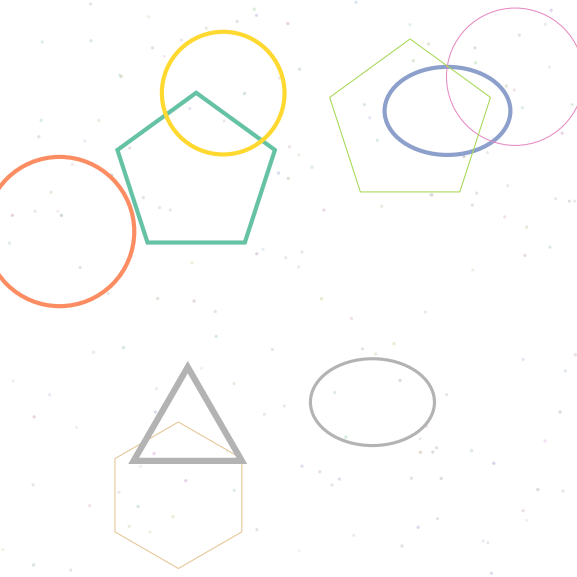[{"shape": "pentagon", "thickness": 2, "radius": 0.72, "center": [0.34, 0.695]}, {"shape": "circle", "thickness": 2, "radius": 0.65, "center": [0.103, 0.598]}, {"shape": "oval", "thickness": 2, "radius": 0.54, "center": [0.775, 0.807]}, {"shape": "circle", "thickness": 0.5, "radius": 0.59, "center": [0.892, 0.866]}, {"shape": "pentagon", "thickness": 0.5, "radius": 0.73, "center": [0.71, 0.785]}, {"shape": "circle", "thickness": 2, "radius": 0.53, "center": [0.386, 0.838]}, {"shape": "hexagon", "thickness": 0.5, "radius": 0.63, "center": [0.309, 0.142]}, {"shape": "oval", "thickness": 1.5, "radius": 0.54, "center": [0.645, 0.303]}, {"shape": "triangle", "thickness": 3, "radius": 0.54, "center": [0.325, 0.255]}]